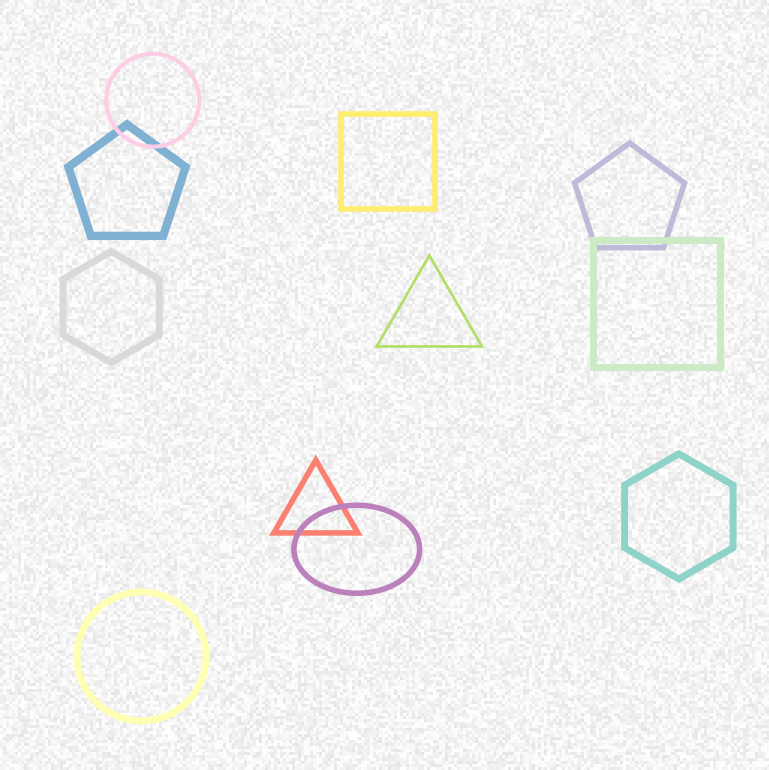[{"shape": "hexagon", "thickness": 2.5, "radius": 0.41, "center": [0.882, 0.329]}, {"shape": "circle", "thickness": 2.5, "radius": 0.42, "center": [0.184, 0.147]}, {"shape": "pentagon", "thickness": 2, "radius": 0.38, "center": [0.818, 0.739]}, {"shape": "triangle", "thickness": 2, "radius": 0.32, "center": [0.41, 0.339]}, {"shape": "pentagon", "thickness": 3, "radius": 0.4, "center": [0.165, 0.758]}, {"shape": "triangle", "thickness": 1, "radius": 0.39, "center": [0.558, 0.589]}, {"shape": "circle", "thickness": 1.5, "radius": 0.3, "center": [0.198, 0.87]}, {"shape": "hexagon", "thickness": 2.5, "radius": 0.36, "center": [0.144, 0.601]}, {"shape": "oval", "thickness": 2, "radius": 0.41, "center": [0.463, 0.287]}, {"shape": "square", "thickness": 2.5, "radius": 0.41, "center": [0.852, 0.606]}, {"shape": "square", "thickness": 2, "radius": 0.31, "center": [0.504, 0.79]}]